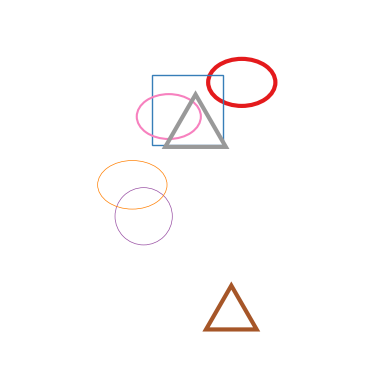[{"shape": "oval", "thickness": 3, "radius": 0.44, "center": [0.628, 0.786]}, {"shape": "square", "thickness": 1, "radius": 0.46, "center": [0.487, 0.714]}, {"shape": "circle", "thickness": 0.5, "radius": 0.37, "center": [0.373, 0.438]}, {"shape": "oval", "thickness": 0.5, "radius": 0.45, "center": [0.344, 0.52]}, {"shape": "triangle", "thickness": 3, "radius": 0.38, "center": [0.601, 0.182]}, {"shape": "oval", "thickness": 1.5, "radius": 0.42, "center": [0.438, 0.697]}, {"shape": "triangle", "thickness": 3, "radius": 0.45, "center": [0.508, 0.664]}]